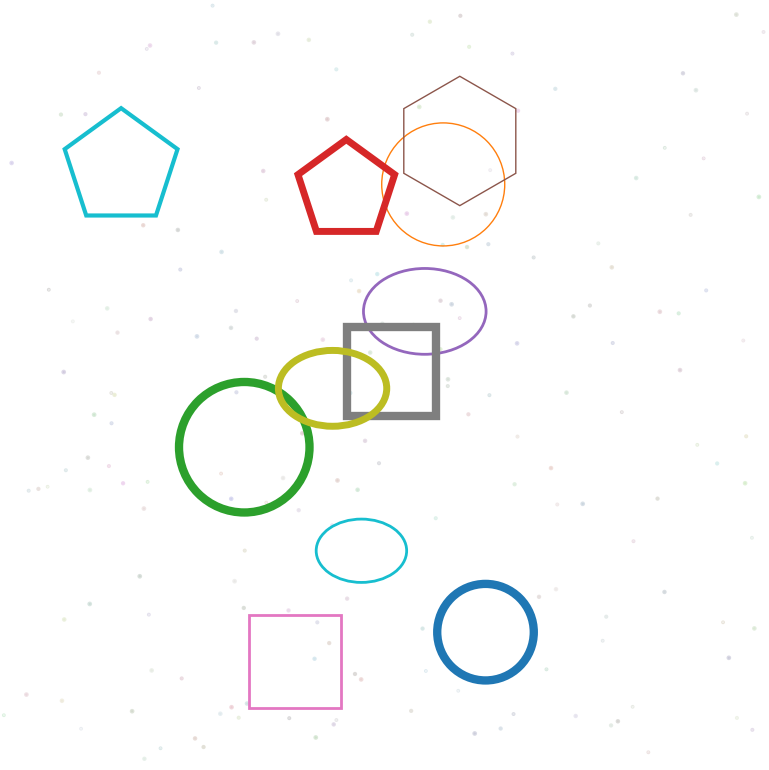[{"shape": "circle", "thickness": 3, "radius": 0.31, "center": [0.631, 0.179]}, {"shape": "circle", "thickness": 0.5, "radius": 0.4, "center": [0.576, 0.761]}, {"shape": "circle", "thickness": 3, "radius": 0.42, "center": [0.317, 0.419]}, {"shape": "pentagon", "thickness": 2.5, "radius": 0.33, "center": [0.45, 0.753]}, {"shape": "oval", "thickness": 1, "radius": 0.4, "center": [0.552, 0.596]}, {"shape": "hexagon", "thickness": 0.5, "radius": 0.42, "center": [0.597, 0.817]}, {"shape": "square", "thickness": 1, "radius": 0.3, "center": [0.383, 0.141]}, {"shape": "square", "thickness": 3, "radius": 0.29, "center": [0.509, 0.518]}, {"shape": "oval", "thickness": 2.5, "radius": 0.35, "center": [0.432, 0.496]}, {"shape": "oval", "thickness": 1, "radius": 0.29, "center": [0.469, 0.285]}, {"shape": "pentagon", "thickness": 1.5, "radius": 0.39, "center": [0.157, 0.782]}]